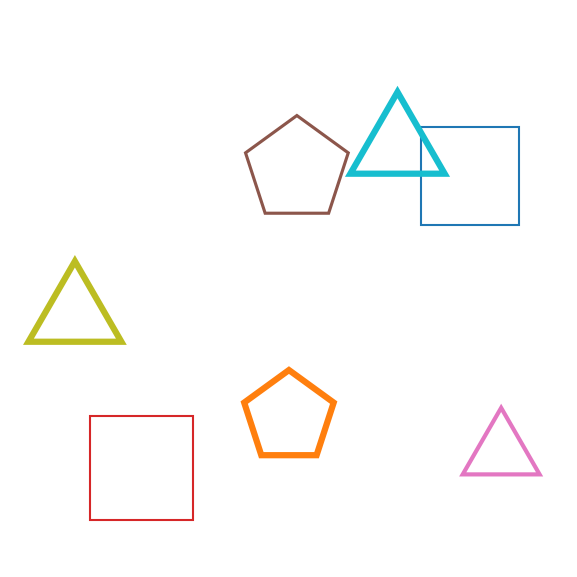[{"shape": "square", "thickness": 1, "radius": 0.42, "center": [0.813, 0.695]}, {"shape": "pentagon", "thickness": 3, "radius": 0.41, "center": [0.5, 0.277]}, {"shape": "square", "thickness": 1, "radius": 0.45, "center": [0.245, 0.189]}, {"shape": "pentagon", "thickness": 1.5, "radius": 0.47, "center": [0.514, 0.706]}, {"shape": "triangle", "thickness": 2, "radius": 0.38, "center": [0.868, 0.216]}, {"shape": "triangle", "thickness": 3, "radius": 0.46, "center": [0.13, 0.454]}, {"shape": "triangle", "thickness": 3, "radius": 0.47, "center": [0.688, 0.745]}]